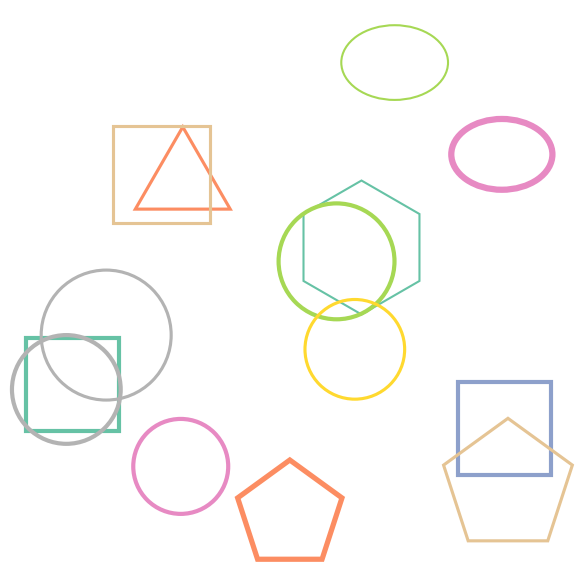[{"shape": "hexagon", "thickness": 1, "radius": 0.58, "center": [0.626, 0.571]}, {"shape": "square", "thickness": 2, "radius": 0.4, "center": [0.126, 0.333]}, {"shape": "triangle", "thickness": 1.5, "radius": 0.47, "center": [0.317, 0.684]}, {"shape": "pentagon", "thickness": 2.5, "radius": 0.47, "center": [0.502, 0.108]}, {"shape": "square", "thickness": 2, "radius": 0.4, "center": [0.874, 0.257]}, {"shape": "circle", "thickness": 2, "radius": 0.41, "center": [0.313, 0.192]}, {"shape": "oval", "thickness": 3, "radius": 0.44, "center": [0.869, 0.732]}, {"shape": "oval", "thickness": 1, "radius": 0.46, "center": [0.683, 0.891]}, {"shape": "circle", "thickness": 2, "radius": 0.5, "center": [0.583, 0.547]}, {"shape": "circle", "thickness": 1.5, "radius": 0.43, "center": [0.614, 0.394]}, {"shape": "square", "thickness": 1.5, "radius": 0.42, "center": [0.279, 0.697]}, {"shape": "pentagon", "thickness": 1.5, "radius": 0.59, "center": [0.88, 0.158]}, {"shape": "circle", "thickness": 2, "radius": 0.47, "center": [0.115, 0.325]}, {"shape": "circle", "thickness": 1.5, "radius": 0.56, "center": [0.184, 0.419]}]